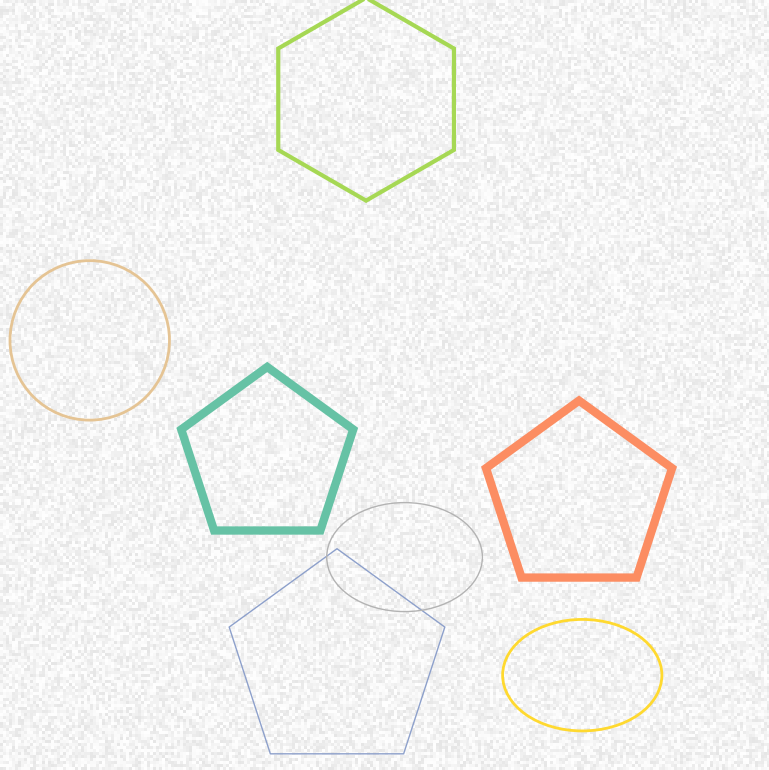[{"shape": "pentagon", "thickness": 3, "radius": 0.59, "center": [0.347, 0.406]}, {"shape": "pentagon", "thickness": 3, "radius": 0.64, "center": [0.752, 0.353]}, {"shape": "pentagon", "thickness": 0.5, "radius": 0.74, "center": [0.438, 0.14]}, {"shape": "hexagon", "thickness": 1.5, "radius": 0.66, "center": [0.475, 0.871]}, {"shape": "oval", "thickness": 1, "radius": 0.52, "center": [0.756, 0.123]}, {"shape": "circle", "thickness": 1, "radius": 0.52, "center": [0.117, 0.558]}, {"shape": "oval", "thickness": 0.5, "radius": 0.51, "center": [0.525, 0.277]}]